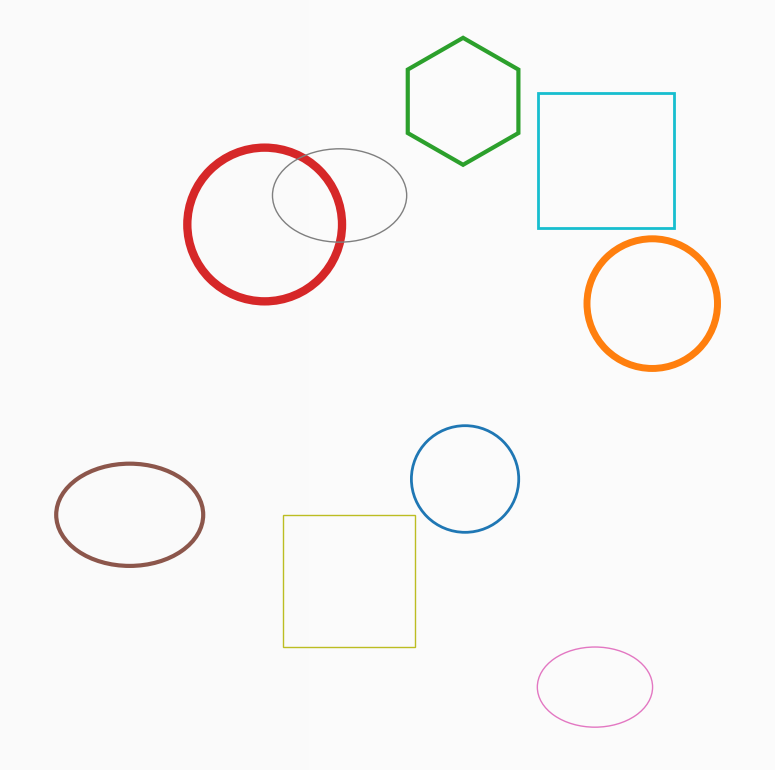[{"shape": "circle", "thickness": 1, "radius": 0.35, "center": [0.6, 0.378]}, {"shape": "circle", "thickness": 2.5, "radius": 0.42, "center": [0.842, 0.606]}, {"shape": "hexagon", "thickness": 1.5, "radius": 0.41, "center": [0.598, 0.868]}, {"shape": "circle", "thickness": 3, "radius": 0.5, "center": [0.342, 0.708]}, {"shape": "oval", "thickness": 1.5, "radius": 0.47, "center": [0.167, 0.331]}, {"shape": "oval", "thickness": 0.5, "radius": 0.37, "center": [0.768, 0.108]}, {"shape": "oval", "thickness": 0.5, "radius": 0.43, "center": [0.438, 0.746]}, {"shape": "square", "thickness": 0.5, "radius": 0.43, "center": [0.45, 0.245]}, {"shape": "square", "thickness": 1, "radius": 0.44, "center": [0.781, 0.792]}]